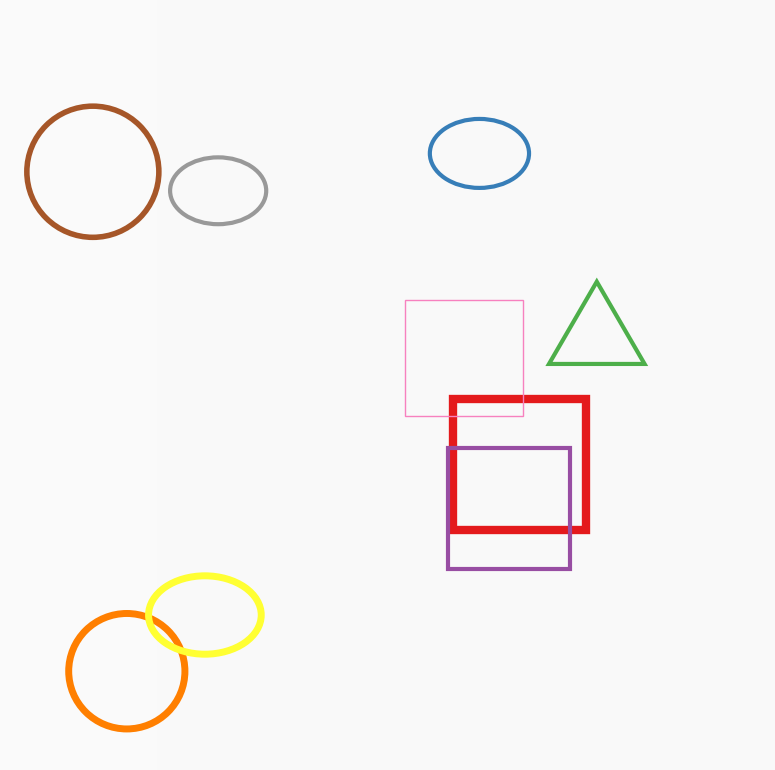[{"shape": "square", "thickness": 3, "radius": 0.43, "center": [0.67, 0.397]}, {"shape": "oval", "thickness": 1.5, "radius": 0.32, "center": [0.619, 0.801]}, {"shape": "triangle", "thickness": 1.5, "radius": 0.36, "center": [0.77, 0.563]}, {"shape": "square", "thickness": 1.5, "radius": 0.39, "center": [0.657, 0.34]}, {"shape": "circle", "thickness": 2.5, "radius": 0.37, "center": [0.164, 0.128]}, {"shape": "oval", "thickness": 2.5, "radius": 0.36, "center": [0.264, 0.201]}, {"shape": "circle", "thickness": 2, "radius": 0.43, "center": [0.12, 0.777]}, {"shape": "square", "thickness": 0.5, "radius": 0.38, "center": [0.599, 0.535]}, {"shape": "oval", "thickness": 1.5, "radius": 0.31, "center": [0.281, 0.752]}]